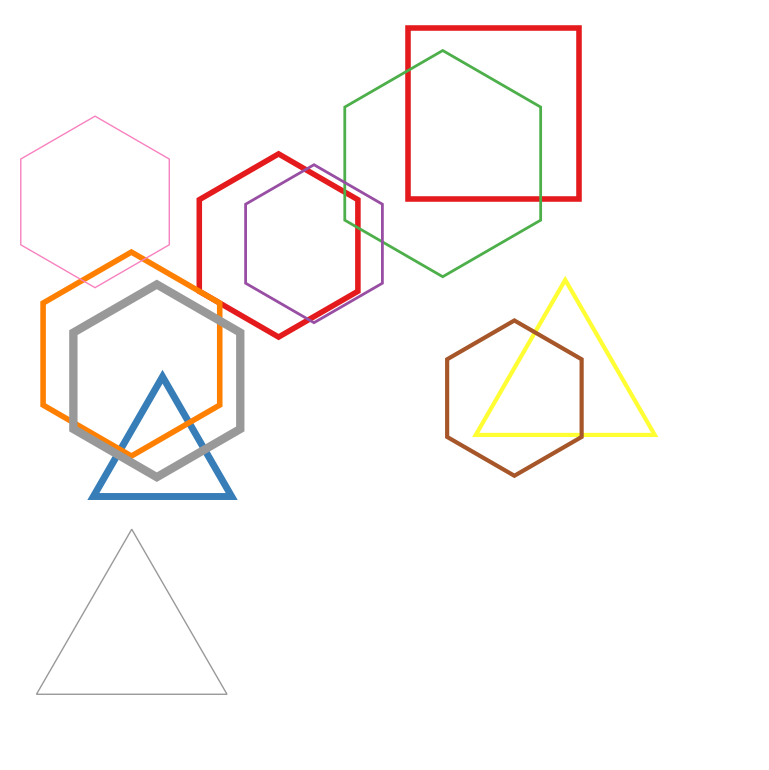[{"shape": "hexagon", "thickness": 2, "radius": 0.59, "center": [0.362, 0.681]}, {"shape": "square", "thickness": 2, "radius": 0.56, "center": [0.641, 0.852]}, {"shape": "triangle", "thickness": 2.5, "radius": 0.52, "center": [0.211, 0.407]}, {"shape": "hexagon", "thickness": 1, "radius": 0.73, "center": [0.575, 0.788]}, {"shape": "hexagon", "thickness": 1, "radius": 0.51, "center": [0.408, 0.683]}, {"shape": "hexagon", "thickness": 2, "radius": 0.66, "center": [0.171, 0.54]}, {"shape": "triangle", "thickness": 1.5, "radius": 0.67, "center": [0.734, 0.502]}, {"shape": "hexagon", "thickness": 1.5, "radius": 0.5, "center": [0.668, 0.483]}, {"shape": "hexagon", "thickness": 0.5, "radius": 0.56, "center": [0.123, 0.738]}, {"shape": "hexagon", "thickness": 3, "radius": 0.63, "center": [0.204, 0.505]}, {"shape": "triangle", "thickness": 0.5, "radius": 0.71, "center": [0.171, 0.17]}]